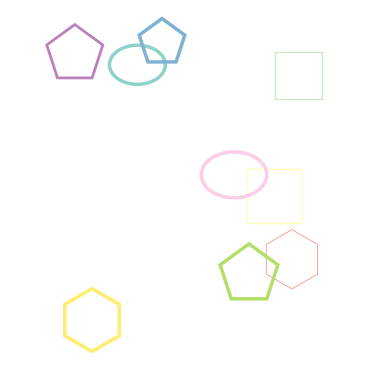[{"shape": "oval", "thickness": 2.5, "radius": 0.36, "center": [0.357, 0.832]}, {"shape": "square", "thickness": 1, "radius": 0.35, "center": [0.711, 0.491]}, {"shape": "hexagon", "thickness": 0.5, "radius": 0.39, "center": [0.758, 0.327]}, {"shape": "pentagon", "thickness": 2.5, "radius": 0.31, "center": [0.421, 0.89]}, {"shape": "pentagon", "thickness": 2.5, "radius": 0.39, "center": [0.647, 0.288]}, {"shape": "oval", "thickness": 2.5, "radius": 0.43, "center": [0.608, 0.546]}, {"shape": "pentagon", "thickness": 2, "radius": 0.38, "center": [0.194, 0.86]}, {"shape": "square", "thickness": 1, "radius": 0.31, "center": [0.775, 0.804]}, {"shape": "hexagon", "thickness": 2.5, "radius": 0.41, "center": [0.239, 0.169]}]